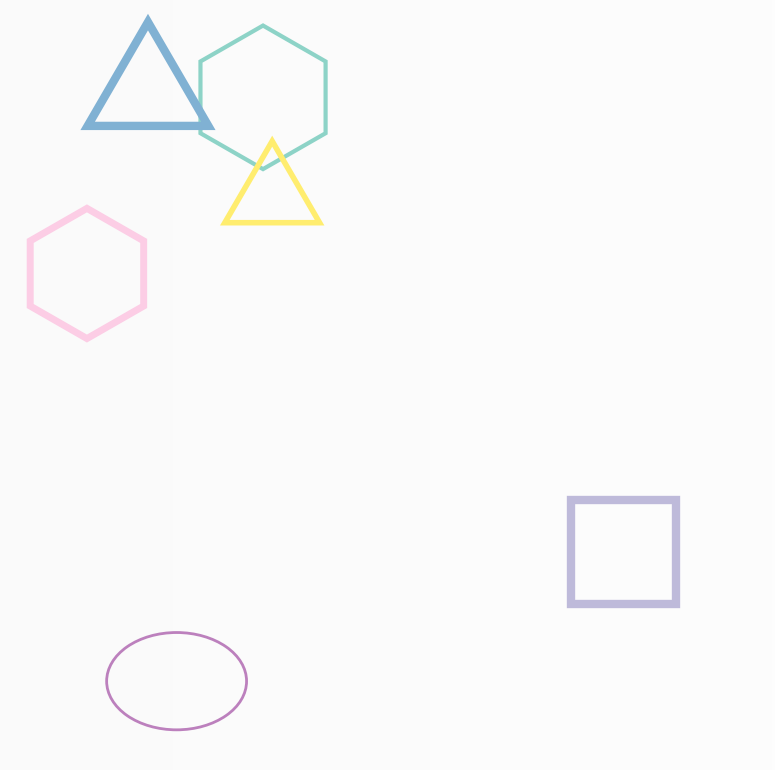[{"shape": "hexagon", "thickness": 1.5, "radius": 0.47, "center": [0.339, 0.874]}, {"shape": "square", "thickness": 3, "radius": 0.34, "center": [0.804, 0.283]}, {"shape": "triangle", "thickness": 3, "radius": 0.45, "center": [0.191, 0.881]}, {"shape": "hexagon", "thickness": 2.5, "radius": 0.42, "center": [0.112, 0.645]}, {"shape": "oval", "thickness": 1, "radius": 0.45, "center": [0.228, 0.115]}, {"shape": "triangle", "thickness": 2, "radius": 0.35, "center": [0.351, 0.746]}]